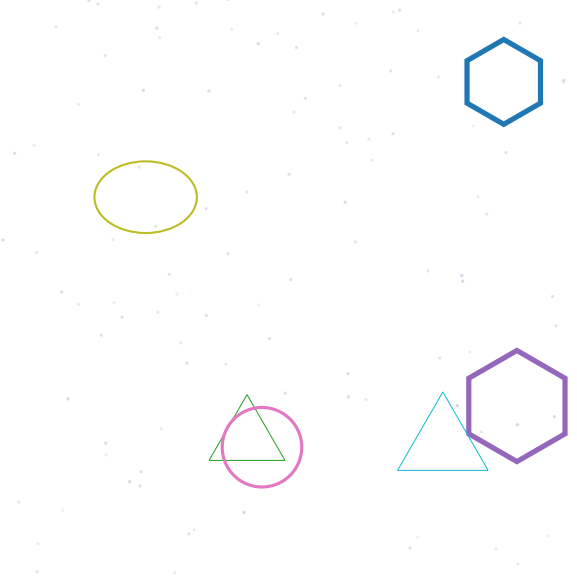[{"shape": "hexagon", "thickness": 2.5, "radius": 0.37, "center": [0.872, 0.857]}, {"shape": "triangle", "thickness": 0.5, "radius": 0.38, "center": [0.428, 0.24]}, {"shape": "hexagon", "thickness": 2.5, "radius": 0.48, "center": [0.895, 0.296]}, {"shape": "circle", "thickness": 1.5, "radius": 0.34, "center": [0.454, 0.225]}, {"shape": "oval", "thickness": 1, "radius": 0.44, "center": [0.252, 0.658]}, {"shape": "triangle", "thickness": 0.5, "radius": 0.45, "center": [0.767, 0.23]}]